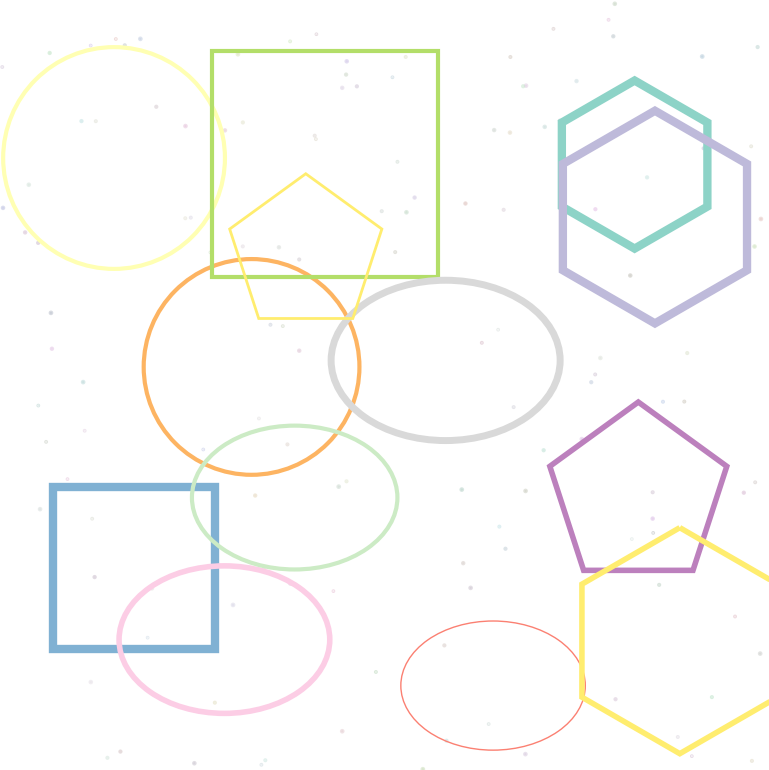[{"shape": "hexagon", "thickness": 3, "radius": 0.55, "center": [0.824, 0.786]}, {"shape": "circle", "thickness": 1.5, "radius": 0.72, "center": [0.148, 0.795]}, {"shape": "hexagon", "thickness": 3, "radius": 0.69, "center": [0.851, 0.718]}, {"shape": "oval", "thickness": 0.5, "radius": 0.6, "center": [0.64, 0.11]}, {"shape": "square", "thickness": 3, "radius": 0.53, "center": [0.174, 0.263]}, {"shape": "circle", "thickness": 1.5, "radius": 0.7, "center": [0.327, 0.523]}, {"shape": "square", "thickness": 1.5, "radius": 0.74, "center": [0.422, 0.787]}, {"shape": "oval", "thickness": 2, "radius": 0.68, "center": [0.291, 0.169]}, {"shape": "oval", "thickness": 2.5, "radius": 0.74, "center": [0.579, 0.532]}, {"shape": "pentagon", "thickness": 2, "radius": 0.6, "center": [0.829, 0.357]}, {"shape": "oval", "thickness": 1.5, "radius": 0.67, "center": [0.383, 0.354]}, {"shape": "pentagon", "thickness": 1, "radius": 0.52, "center": [0.397, 0.67]}, {"shape": "hexagon", "thickness": 2, "radius": 0.73, "center": [0.883, 0.168]}]